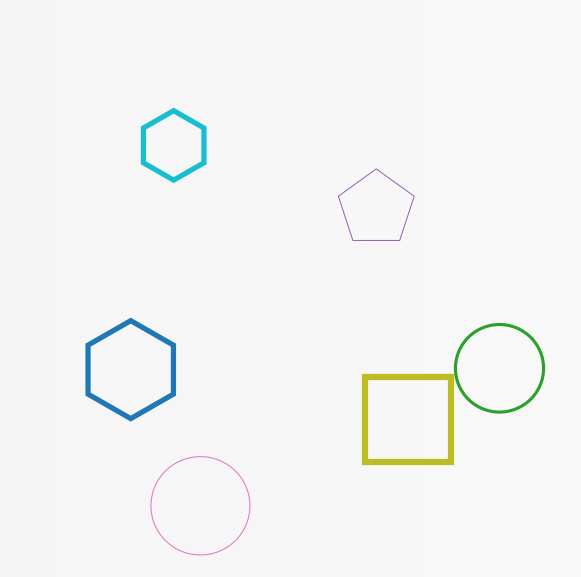[{"shape": "hexagon", "thickness": 2.5, "radius": 0.42, "center": [0.225, 0.359]}, {"shape": "circle", "thickness": 1.5, "radius": 0.38, "center": [0.859, 0.361]}, {"shape": "pentagon", "thickness": 0.5, "radius": 0.34, "center": [0.647, 0.638]}, {"shape": "circle", "thickness": 0.5, "radius": 0.43, "center": [0.345, 0.123]}, {"shape": "square", "thickness": 3, "radius": 0.37, "center": [0.702, 0.272]}, {"shape": "hexagon", "thickness": 2.5, "radius": 0.3, "center": [0.299, 0.747]}]